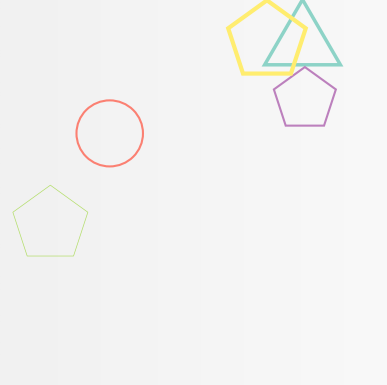[{"shape": "triangle", "thickness": 2.5, "radius": 0.56, "center": [0.781, 0.888]}, {"shape": "circle", "thickness": 1.5, "radius": 0.43, "center": [0.283, 0.654]}, {"shape": "pentagon", "thickness": 0.5, "radius": 0.51, "center": [0.13, 0.417]}, {"shape": "pentagon", "thickness": 1.5, "radius": 0.42, "center": [0.787, 0.742]}, {"shape": "pentagon", "thickness": 3, "radius": 0.53, "center": [0.689, 0.894]}]